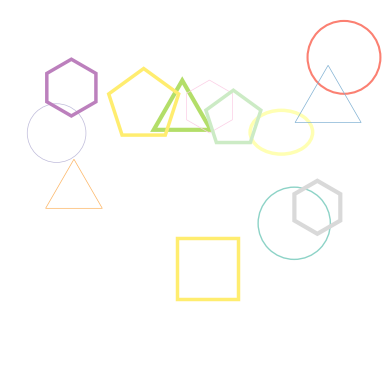[{"shape": "circle", "thickness": 1, "radius": 0.47, "center": [0.764, 0.42]}, {"shape": "oval", "thickness": 2.5, "radius": 0.41, "center": [0.731, 0.657]}, {"shape": "circle", "thickness": 0.5, "radius": 0.38, "center": [0.147, 0.654]}, {"shape": "circle", "thickness": 1.5, "radius": 0.47, "center": [0.893, 0.851]}, {"shape": "triangle", "thickness": 0.5, "radius": 0.5, "center": [0.852, 0.731]}, {"shape": "triangle", "thickness": 0.5, "radius": 0.43, "center": [0.192, 0.501]}, {"shape": "triangle", "thickness": 3, "radius": 0.43, "center": [0.473, 0.706]}, {"shape": "hexagon", "thickness": 0.5, "radius": 0.34, "center": [0.544, 0.723]}, {"shape": "hexagon", "thickness": 3, "radius": 0.34, "center": [0.824, 0.462]}, {"shape": "hexagon", "thickness": 2.5, "radius": 0.37, "center": [0.185, 0.772]}, {"shape": "pentagon", "thickness": 2.5, "radius": 0.38, "center": [0.606, 0.691]}, {"shape": "square", "thickness": 2.5, "radius": 0.39, "center": [0.538, 0.304]}, {"shape": "pentagon", "thickness": 2.5, "radius": 0.48, "center": [0.373, 0.726]}]